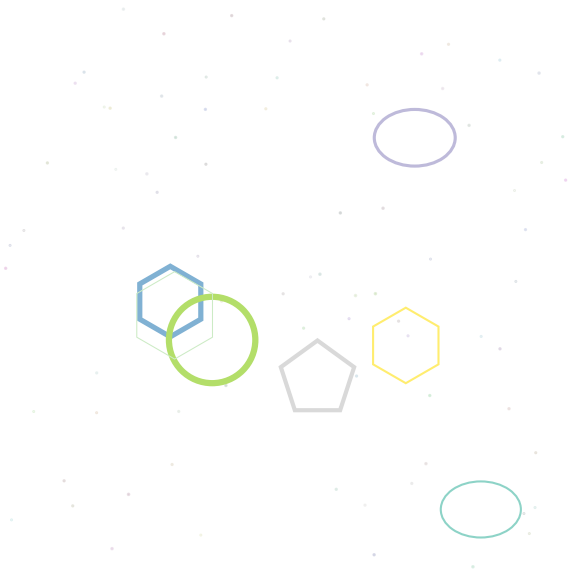[{"shape": "oval", "thickness": 1, "radius": 0.35, "center": [0.833, 0.117]}, {"shape": "oval", "thickness": 1.5, "radius": 0.35, "center": [0.718, 0.761]}, {"shape": "hexagon", "thickness": 2.5, "radius": 0.31, "center": [0.295, 0.477]}, {"shape": "circle", "thickness": 3, "radius": 0.37, "center": [0.367, 0.41]}, {"shape": "pentagon", "thickness": 2, "radius": 0.33, "center": [0.55, 0.343]}, {"shape": "hexagon", "thickness": 0.5, "radius": 0.38, "center": [0.302, 0.453]}, {"shape": "hexagon", "thickness": 1, "radius": 0.33, "center": [0.703, 0.401]}]